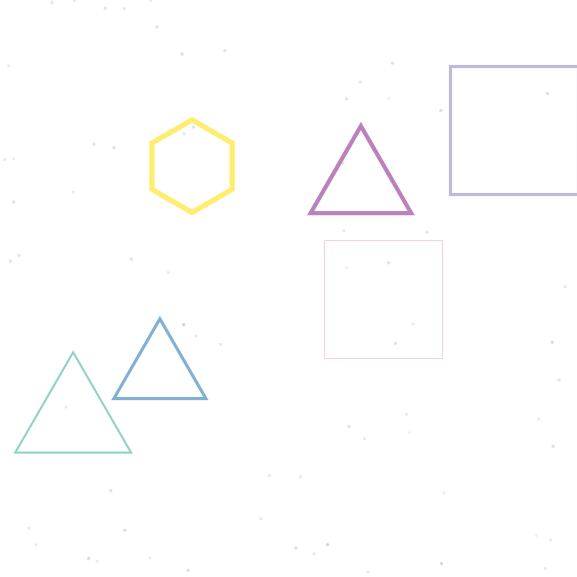[{"shape": "triangle", "thickness": 1, "radius": 0.58, "center": [0.127, 0.273]}, {"shape": "square", "thickness": 1.5, "radius": 0.55, "center": [0.89, 0.775]}, {"shape": "triangle", "thickness": 1.5, "radius": 0.46, "center": [0.277, 0.355]}, {"shape": "square", "thickness": 0.5, "radius": 0.51, "center": [0.663, 0.481]}, {"shape": "triangle", "thickness": 2, "radius": 0.5, "center": [0.625, 0.68]}, {"shape": "hexagon", "thickness": 2.5, "radius": 0.4, "center": [0.333, 0.711]}]